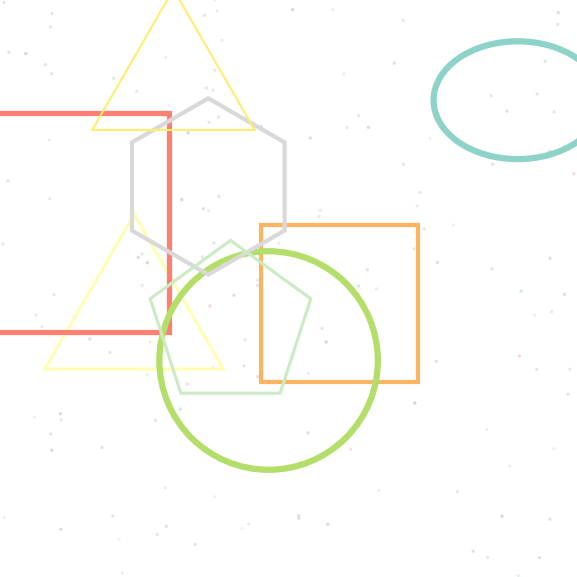[{"shape": "oval", "thickness": 3, "radius": 0.73, "center": [0.896, 0.826]}, {"shape": "triangle", "thickness": 1.5, "radius": 0.89, "center": [0.232, 0.449]}, {"shape": "square", "thickness": 2.5, "radius": 0.95, "center": [0.102, 0.614]}, {"shape": "square", "thickness": 2, "radius": 0.68, "center": [0.588, 0.473]}, {"shape": "circle", "thickness": 3, "radius": 0.95, "center": [0.465, 0.375]}, {"shape": "hexagon", "thickness": 2, "radius": 0.76, "center": [0.361, 0.676]}, {"shape": "pentagon", "thickness": 1.5, "radius": 0.73, "center": [0.399, 0.437]}, {"shape": "triangle", "thickness": 1, "radius": 0.81, "center": [0.3, 0.855]}]